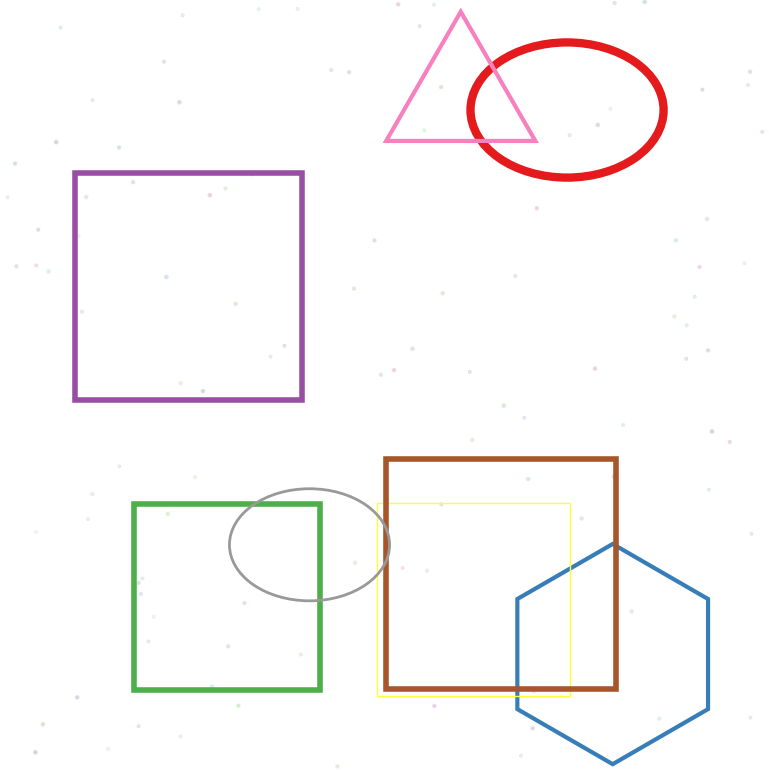[{"shape": "oval", "thickness": 3, "radius": 0.63, "center": [0.736, 0.857]}, {"shape": "hexagon", "thickness": 1.5, "radius": 0.71, "center": [0.796, 0.151]}, {"shape": "square", "thickness": 2, "radius": 0.6, "center": [0.295, 0.225]}, {"shape": "square", "thickness": 2, "radius": 0.74, "center": [0.245, 0.628]}, {"shape": "square", "thickness": 0.5, "radius": 0.63, "center": [0.615, 0.221]}, {"shape": "square", "thickness": 2, "radius": 0.75, "center": [0.651, 0.255]}, {"shape": "triangle", "thickness": 1.5, "radius": 0.56, "center": [0.598, 0.873]}, {"shape": "oval", "thickness": 1, "radius": 0.52, "center": [0.402, 0.292]}]